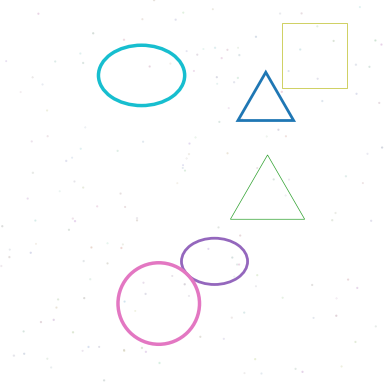[{"shape": "triangle", "thickness": 2, "radius": 0.42, "center": [0.69, 0.729]}, {"shape": "triangle", "thickness": 0.5, "radius": 0.56, "center": [0.695, 0.486]}, {"shape": "oval", "thickness": 2, "radius": 0.43, "center": [0.557, 0.321]}, {"shape": "circle", "thickness": 2.5, "radius": 0.53, "center": [0.412, 0.212]}, {"shape": "square", "thickness": 0.5, "radius": 0.42, "center": [0.816, 0.856]}, {"shape": "oval", "thickness": 2.5, "radius": 0.56, "center": [0.368, 0.804]}]